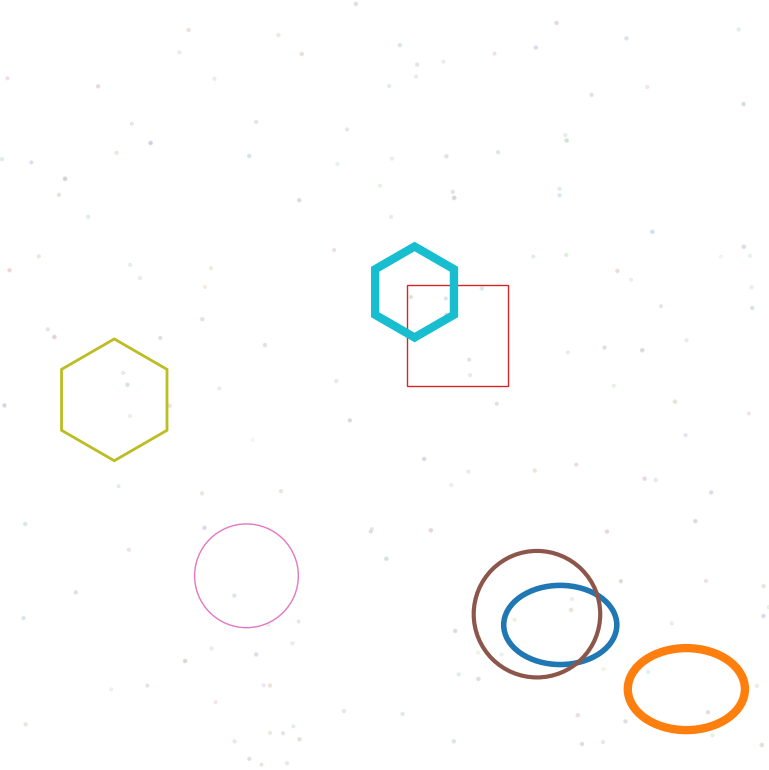[{"shape": "oval", "thickness": 2, "radius": 0.37, "center": [0.728, 0.188]}, {"shape": "oval", "thickness": 3, "radius": 0.38, "center": [0.891, 0.105]}, {"shape": "square", "thickness": 0.5, "radius": 0.33, "center": [0.595, 0.564]}, {"shape": "circle", "thickness": 1.5, "radius": 0.41, "center": [0.697, 0.202]}, {"shape": "circle", "thickness": 0.5, "radius": 0.34, "center": [0.32, 0.252]}, {"shape": "hexagon", "thickness": 1, "radius": 0.4, "center": [0.148, 0.481]}, {"shape": "hexagon", "thickness": 3, "radius": 0.3, "center": [0.538, 0.621]}]